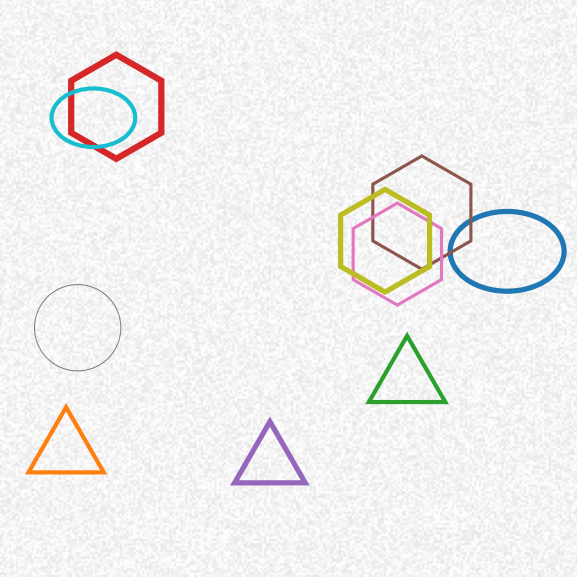[{"shape": "oval", "thickness": 2.5, "radius": 0.49, "center": [0.878, 0.564]}, {"shape": "triangle", "thickness": 2, "radius": 0.38, "center": [0.114, 0.219]}, {"shape": "triangle", "thickness": 2, "radius": 0.38, "center": [0.705, 0.341]}, {"shape": "hexagon", "thickness": 3, "radius": 0.45, "center": [0.201, 0.814]}, {"shape": "triangle", "thickness": 2.5, "radius": 0.35, "center": [0.467, 0.198]}, {"shape": "hexagon", "thickness": 1.5, "radius": 0.49, "center": [0.73, 0.631]}, {"shape": "hexagon", "thickness": 1.5, "radius": 0.44, "center": [0.688, 0.559]}, {"shape": "circle", "thickness": 0.5, "radius": 0.37, "center": [0.135, 0.432]}, {"shape": "hexagon", "thickness": 2.5, "radius": 0.44, "center": [0.667, 0.582]}, {"shape": "oval", "thickness": 2, "radius": 0.36, "center": [0.162, 0.795]}]